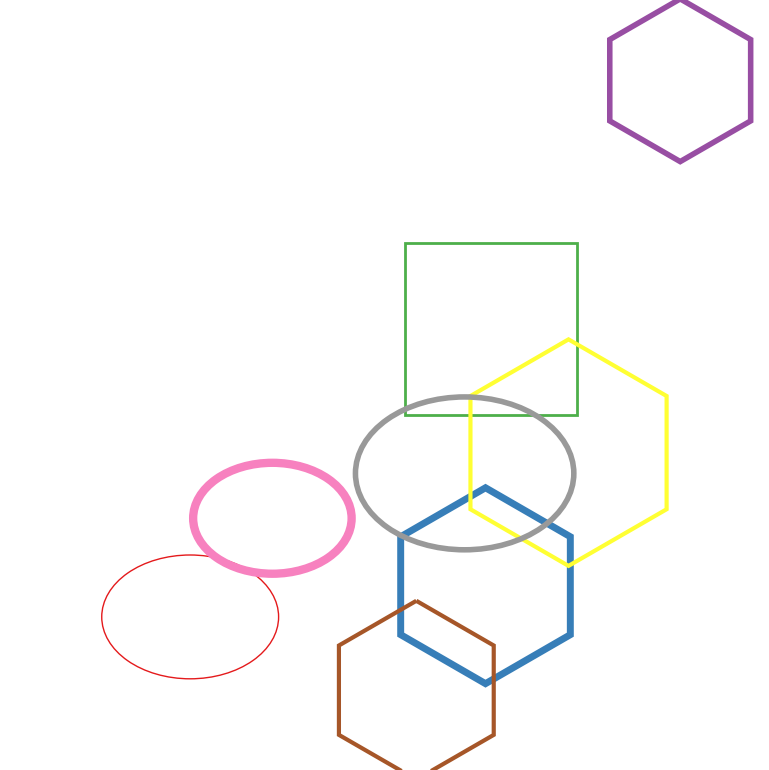[{"shape": "oval", "thickness": 0.5, "radius": 0.57, "center": [0.247, 0.199]}, {"shape": "hexagon", "thickness": 2.5, "radius": 0.64, "center": [0.631, 0.239]}, {"shape": "square", "thickness": 1, "radius": 0.56, "center": [0.638, 0.573]}, {"shape": "hexagon", "thickness": 2, "radius": 0.53, "center": [0.883, 0.896]}, {"shape": "hexagon", "thickness": 1.5, "radius": 0.74, "center": [0.738, 0.412]}, {"shape": "hexagon", "thickness": 1.5, "radius": 0.58, "center": [0.541, 0.104]}, {"shape": "oval", "thickness": 3, "radius": 0.51, "center": [0.354, 0.327]}, {"shape": "oval", "thickness": 2, "radius": 0.71, "center": [0.603, 0.385]}]